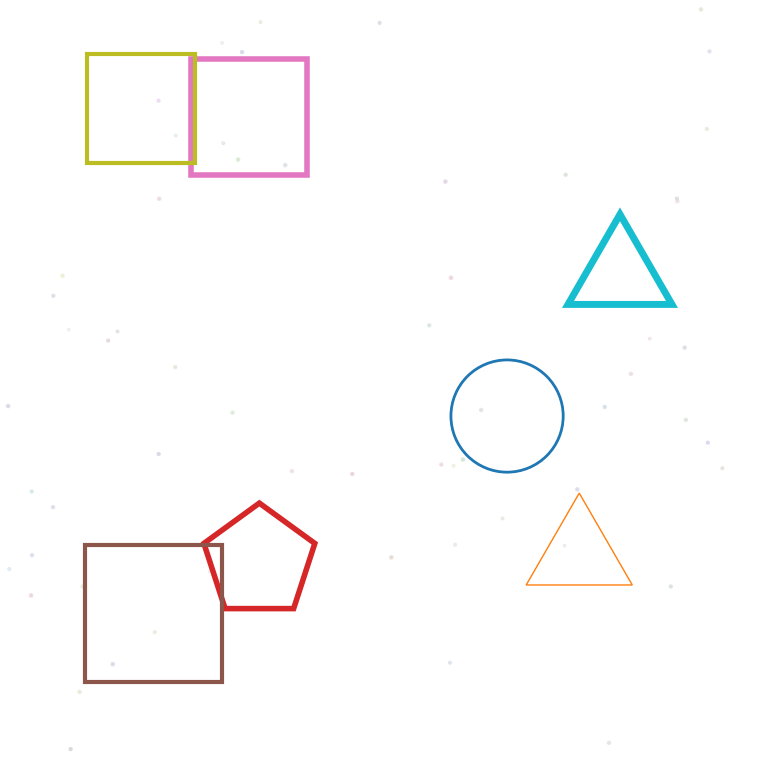[{"shape": "circle", "thickness": 1, "radius": 0.36, "center": [0.659, 0.46]}, {"shape": "triangle", "thickness": 0.5, "radius": 0.4, "center": [0.752, 0.28]}, {"shape": "pentagon", "thickness": 2, "radius": 0.38, "center": [0.337, 0.271]}, {"shape": "square", "thickness": 1.5, "radius": 0.45, "center": [0.2, 0.203]}, {"shape": "square", "thickness": 2, "radius": 0.38, "center": [0.324, 0.848]}, {"shape": "square", "thickness": 1.5, "radius": 0.35, "center": [0.183, 0.859]}, {"shape": "triangle", "thickness": 2.5, "radius": 0.39, "center": [0.805, 0.644]}]